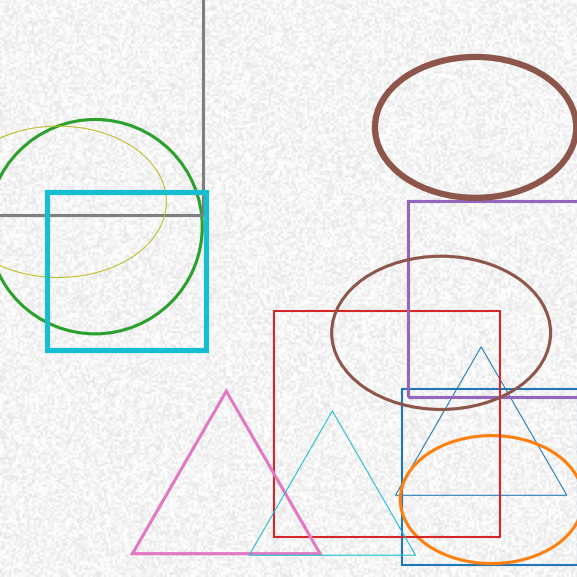[{"shape": "square", "thickness": 1, "radius": 0.76, "center": [0.848, 0.173]}, {"shape": "triangle", "thickness": 0.5, "radius": 0.86, "center": [0.833, 0.227]}, {"shape": "oval", "thickness": 1.5, "radius": 0.79, "center": [0.851, 0.134]}, {"shape": "circle", "thickness": 1.5, "radius": 0.93, "center": [0.165, 0.607]}, {"shape": "square", "thickness": 1, "radius": 0.98, "center": [0.67, 0.264]}, {"shape": "square", "thickness": 1.5, "radius": 0.85, "center": [0.877, 0.481]}, {"shape": "oval", "thickness": 1.5, "radius": 0.95, "center": [0.764, 0.423]}, {"shape": "oval", "thickness": 3, "radius": 0.87, "center": [0.824, 0.779]}, {"shape": "triangle", "thickness": 1.5, "radius": 0.94, "center": [0.392, 0.134]}, {"shape": "square", "thickness": 1.5, "radius": 0.94, "center": [0.164, 0.814]}, {"shape": "oval", "thickness": 0.5, "radius": 0.94, "center": [0.101, 0.65]}, {"shape": "triangle", "thickness": 0.5, "radius": 0.83, "center": [0.575, 0.121]}, {"shape": "square", "thickness": 2.5, "radius": 0.69, "center": [0.219, 0.53]}]